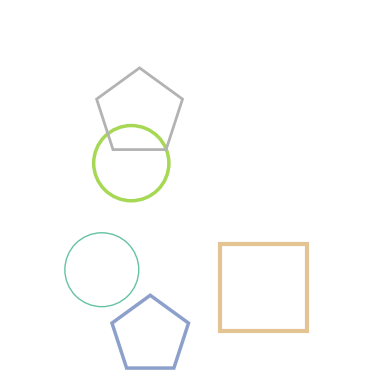[{"shape": "circle", "thickness": 1, "radius": 0.48, "center": [0.264, 0.299]}, {"shape": "pentagon", "thickness": 2.5, "radius": 0.52, "center": [0.39, 0.128]}, {"shape": "circle", "thickness": 2.5, "radius": 0.49, "center": [0.341, 0.576]}, {"shape": "square", "thickness": 3, "radius": 0.56, "center": [0.685, 0.254]}, {"shape": "pentagon", "thickness": 2, "radius": 0.59, "center": [0.362, 0.706]}]